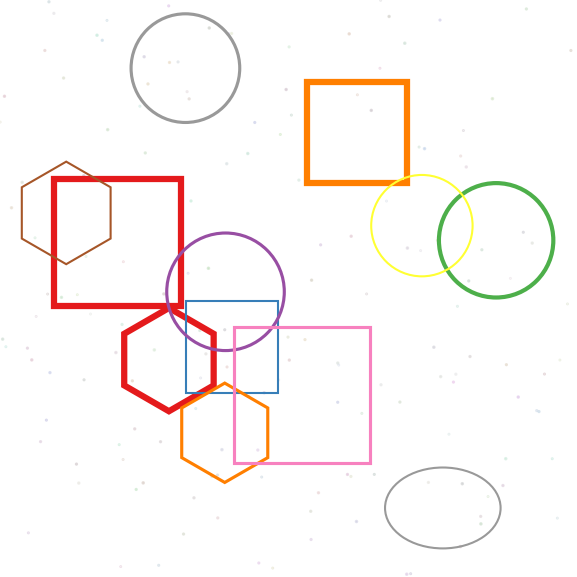[{"shape": "square", "thickness": 3, "radius": 0.55, "center": [0.203, 0.579]}, {"shape": "hexagon", "thickness": 3, "radius": 0.45, "center": [0.293, 0.376]}, {"shape": "square", "thickness": 1, "radius": 0.4, "center": [0.401, 0.398]}, {"shape": "circle", "thickness": 2, "radius": 0.5, "center": [0.859, 0.583]}, {"shape": "circle", "thickness": 1.5, "radius": 0.51, "center": [0.391, 0.494]}, {"shape": "square", "thickness": 3, "radius": 0.43, "center": [0.618, 0.77]}, {"shape": "hexagon", "thickness": 1.5, "radius": 0.43, "center": [0.389, 0.25]}, {"shape": "circle", "thickness": 1, "radius": 0.44, "center": [0.731, 0.608]}, {"shape": "hexagon", "thickness": 1, "radius": 0.44, "center": [0.115, 0.63]}, {"shape": "square", "thickness": 1.5, "radius": 0.59, "center": [0.522, 0.315]}, {"shape": "circle", "thickness": 1.5, "radius": 0.47, "center": [0.321, 0.881]}, {"shape": "oval", "thickness": 1, "radius": 0.5, "center": [0.767, 0.12]}]